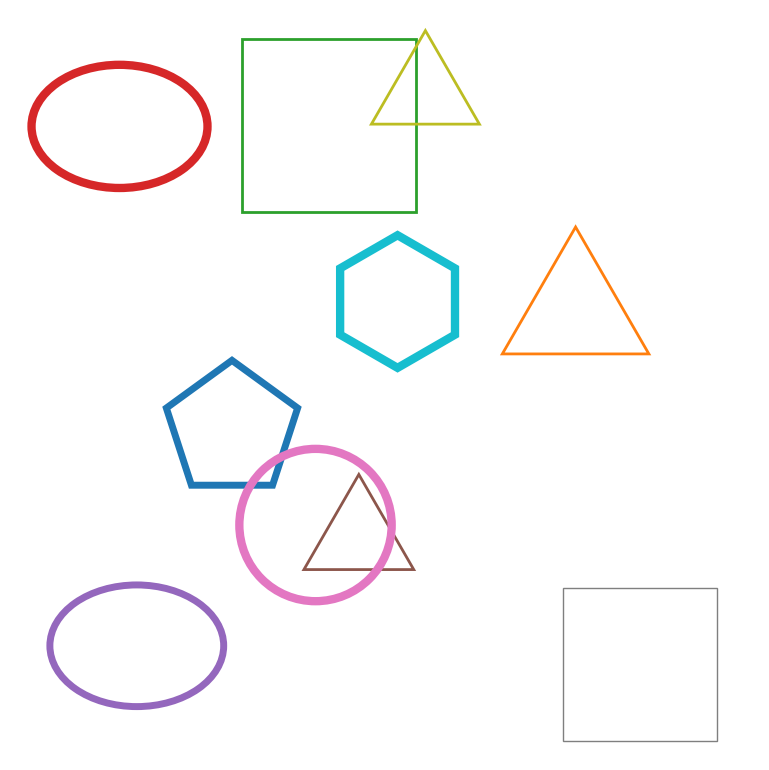[{"shape": "pentagon", "thickness": 2.5, "radius": 0.45, "center": [0.301, 0.442]}, {"shape": "triangle", "thickness": 1, "radius": 0.55, "center": [0.748, 0.595]}, {"shape": "square", "thickness": 1, "radius": 0.56, "center": [0.427, 0.837]}, {"shape": "oval", "thickness": 3, "radius": 0.57, "center": [0.155, 0.836]}, {"shape": "oval", "thickness": 2.5, "radius": 0.56, "center": [0.178, 0.161]}, {"shape": "triangle", "thickness": 1, "radius": 0.41, "center": [0.466, 0.301]}, {"shape": "circle", "thickness": 3, "radius": 0.49, "center": [0.41, 0.318]}, {"shape": "square", "thickness": 0.5, "radius": 0.5, "center": [0.831, 0.137]}, {"shape": "triangle", "thickness": 1, "radius": 0.4, "center": [0.552, 0.879]}, {"shape": "hexagon", "thickness": 3, "radius": 0.43, "center": [0.516, 0.608]}]